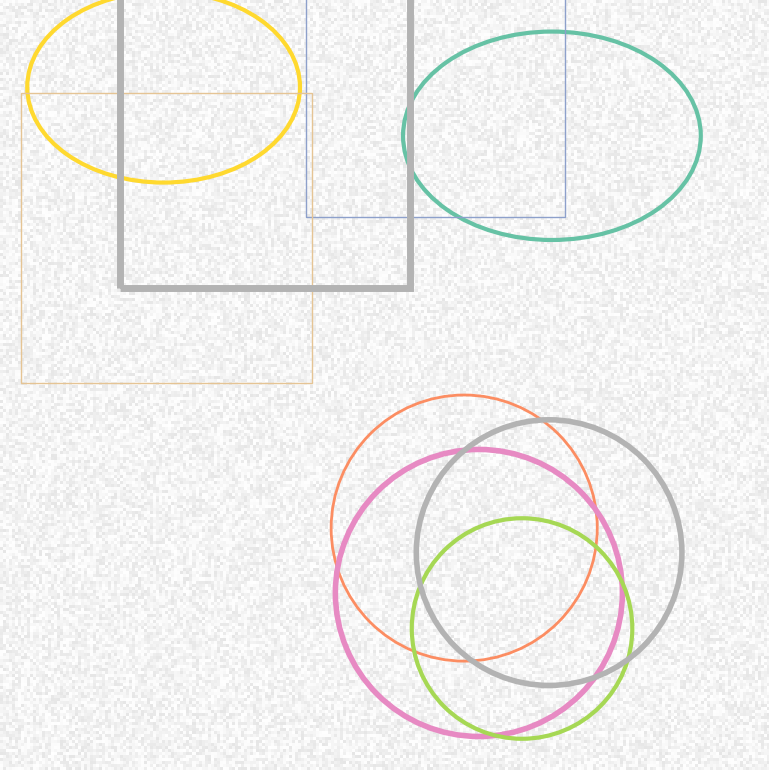[{"shape": "oval", "thickness": 1.5, "radius": 0.97, "center": [0.717, 0.824]}, {"shape": "circle", "thickness": 1, "radius": 0.86, "center": [0.603, 0.314]}, {"shape": "square", "thickness": 0.5, "radius": 0.84, "center": [0.566, 0.886]}, {"shape": "circle", "thickness": 2, "radius": 0.93, "center": [0.622, 0.23]}, {"shape": "circle", "thickness": 1.5, "radius": 0.72, "center": [0.678, 0.184]}, {"shape": "oval", "thickness": 1.5, "radius": 0.89, "center": [0.212, 0.887]}, {"shape": "square", "thickness": 0.5, "radius": 0.94, "center": [0.216, 0.691]}, {"shape": "circle", "thickness": 2, "radius": 0.86, "center": [0.713, 0.282]}, {"shape": "square", "thickness": 2.5, "radius": 0.94, "center": [0.344, 0.814]}]